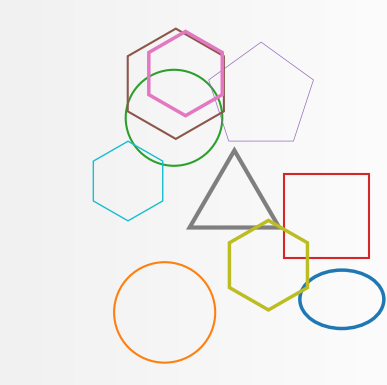[{"shape": "oval", "thickness": 2.5, "radius": 0.54, "center": [0.882, 0.223]}, {"shape": "circle", "thickness": 1.5, "radius": 0.65, "center": [0.425, 0.189]}, {"shape": "circle", "thickness": 1.5, "radius": 0.62, "center": [0.449, 0.694]}, {"shape": "square", "thickness": 1.5, "radius": 0.54, "center": [0.843, 0.438]}, {"shape": "pentagon", "thickness": 0.5, "radius": 0.71, "center": [0.674, 0.749]}, {"shape": "hexagon", "thickness": 1.5, "radius": 0.72, "center": [0.454, 0.782]}, {"shape": "hexagon", "thickness": 2.5, "radius": 0.55, "center": [0.479, 0.809]}, {"shape": "triangle", "thickness": 3, "radius": 0.67, "center": [0.605, 0.476]}, {"shape": "hexagon", "thickness": 2.5, "radius": 0.58, "center": [0.693, 0.311]}, {"shape": "hexagon", "thickness": 1, "radius": 0.52, "center": [0.33, 0.53]}]